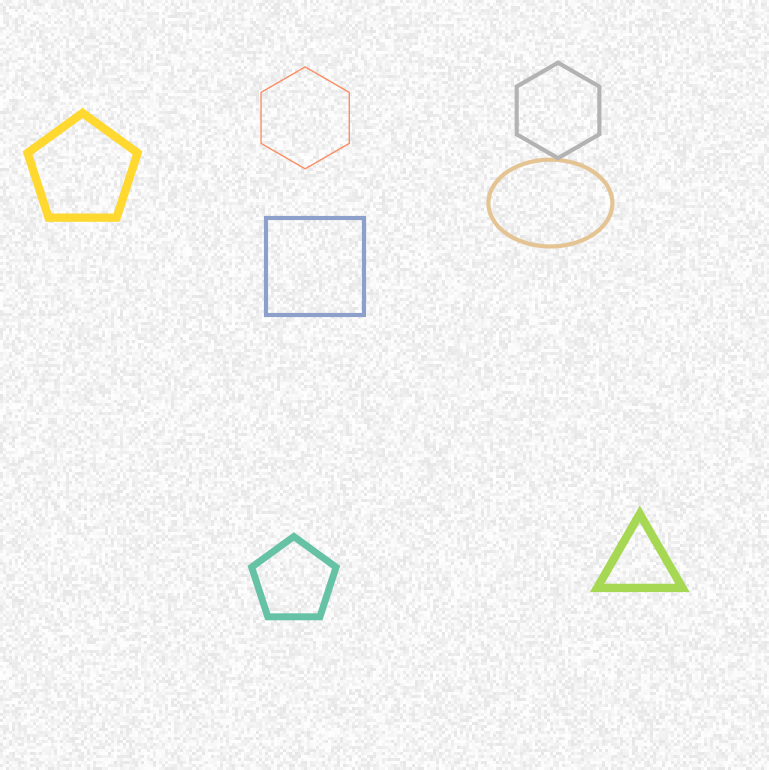[{"shape": "pentagon", "thickness": 2.5, "radius": 0.29, "center": [0.382, 0.246]}, {"shape": "hexagon", "thickness": 0.5, "radius": 0.33, "center": [0.396, 0.847]}, {"shape": "square", "thickness": 1.5, "radius": 0.32, "center": [0.409, 0.654]}, {"shape": "triangle", "thickness": 3, "radius": 0.32, "center": [0.831, 0.268]}, {"shape": "pentagon", "thickness": 3, "radius": 0.38, "center": [0.107, 0.778]}, {"shape": "oval", "thickness": 1.5, "radius": 0.4, "center": [0.715, 0.736]}, {"shape": "hexagon", "thickness": 1.5, "radius": 0.31, "center": [0.725, 0.857]}]